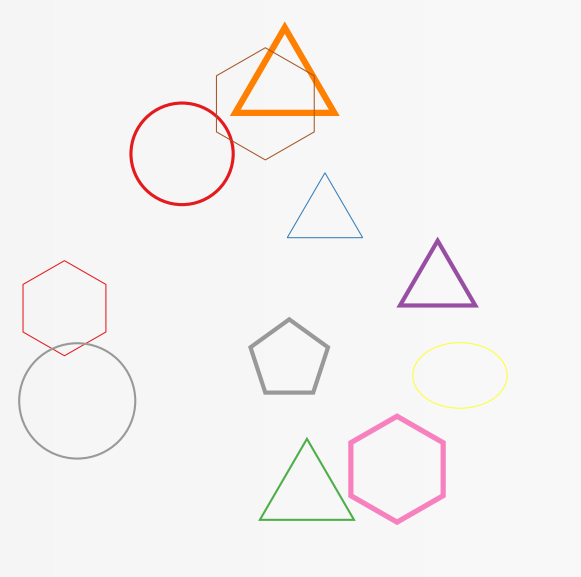[{"shape": "circle", "thickness": 1.5, "radius": 0.44, "center": [0.313, 0.733]}, {"shape": "hexagon", "thickness": 0.5, "radius": 0.41, "center": [0.111, 0.465]}, {"shape": "triangle", "thickness": 0.5, "radius": 0.37, "center": [0.559, 0.625]}, {"shape": "triangle", "thickness": 1, "radius": 0.47, "center": [0.528, 0.146]}, {"shape": "triangle", "thickness": 2, "radius": 0.37, "center": [0.753, 0.508]}, {"shape": "triangle", "thickness": 3, "radius": 0.49, "center": [0.49, 0.853]}, {"shape": "oval", "thickness": 0.5, "radius": 0.41, "center": [0.791, 0.349]}, {"shape": "hexagon", "thickness": 0.5, "radius": 0.49, "center": [0.457, 0.819]}, {"shape": "hexagon", "thickness": 2.5, "radius": 0.46, "center": [0.683, 0.187]}, {"shape": "circle", "thickness": 1, "radius": 0.5, "center": [0.133, 0.305]}, {"shape": "pentagon", "thickness": 2, "radius": 0.35, "center": [0.498, 0.376]}]